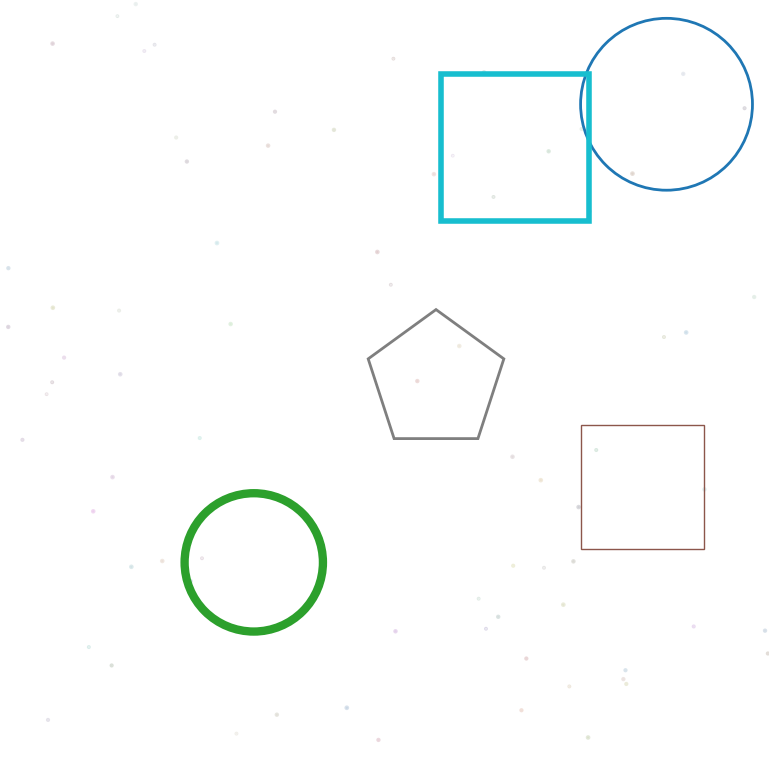[{"shape": "circle", "thickness": 1, "radius": 0.56, "center": [0.866, 0.865]}, {"shape": "circle", "thickness": 3, "radius": 0.45, "center": [0.33, 0.27]}, {"shape": "square", "thickness": 0.5, "radius": 0.4, "center": [0.835, 0.367]}, {"shape": "pentagon", "thickness": 1, "radius": 0.46, "center": [0.566, 0.505]}, {"shape": "square", "thickness": 2, "radius": 0.48, "center": [0.669, 0.809]}]